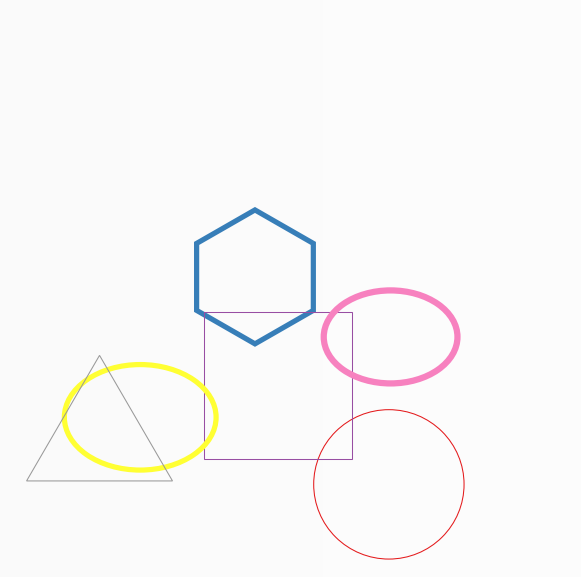[{"shape": "circle", "thickness": 0.5, "radius": 0.65, "center": [0.669, 0.16]}, {"shape": "hexagon", "thickness": 2.5, "radius": 0.58, "center": [0.439, 0.52]}, {"shape": "square", "thickness": 0.5, "radius": 0.64, "center": [0.479, 0.332]}, {"shape": "oval", "thickness": 2.5, "radius": 0.65, "center": [0.241, 0.277]}, {"shape": "oval", "thickness": 3, "radius": 0.58, "center": [0.672, 0.416]}, {"shape": "triangle", "thickness": 0.5, "radius": 0.72, "center": [0.171, 0.239]}]